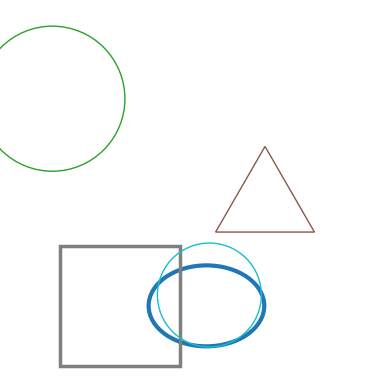[{"shape": "oval", "thickness": 3, "radius": 0.75, "center": [0.536, 0.206]}, {"shape": "circle", "thickness": 1, "radius": 0.94, "center": [0.136, 0.744]}, {"shape": "triangle", "thickness": 1, "radius": 0.74, "center": [0.688, 0.471]}, {"shape": "square", "thickness": 2.5, "radius": 0.78, "center": [0.313, 0.206]}, {"shape": "circle", "thickness": 1, "radius": 0.67, "center": [0.544, 0.234]}]